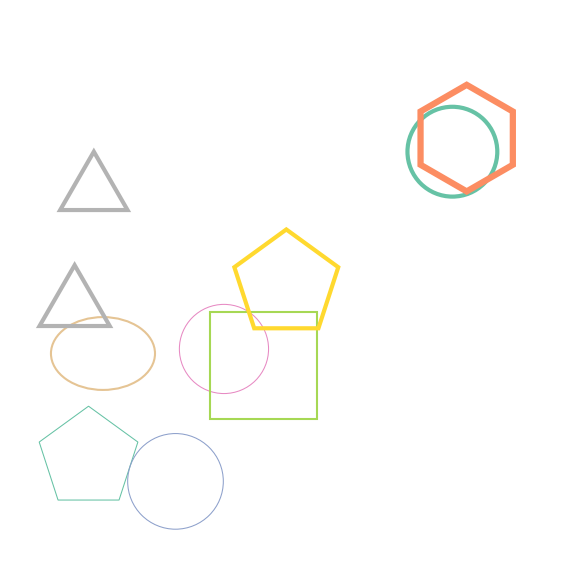[{"shape": "circle", "thickness": 2, "radius": 0.39, "center": [0.783, 0.736]}, {"shape": "pentagon", "thickness": 0.5, "radius": 0.45, "center": [0.153, 0.206]}, {"shape": "hexagon", "thickness": 3, "radius": 0.46, "center": [0.808, 0.76]}, {"shape": "circle", "thickness": 0.5, "radius": 0.41, "center": [0.304, 0.166]}, {"shape": "circle", "thickness": 0.5, "radius": 0.39, "center": [0.388, 0.395]}, {"shape": "square", "thickness": 1, "radius": 0.46, "center": [0.456, 0.367]}, {"shape": "pentagon", "thickness": 2, "radius": 0.47, "center": [0.496, 0.507]}, {"shape": "oval", "thickness": 1, "radius": 0.45, "center": [0.178, 0.387]}, {"shape": "triangle", "thickness": 2, "radius": 0.34, "center": [0.163, 0.669]}, {"shape": "triangle", "thickness": 2, "radius": 0.35, "center": [0.129, 0.47]}]